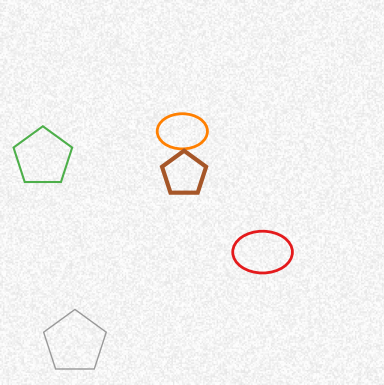[{"shape": "oval", "thickness": 2, "radius": 0.39, "center": [0.682, 0.345]}, {"shape": "pentagon", "thickness": 1.5, "radius": 0.4, "center": [0.111, 0.592]}, {"shape": "oval", "thickness": 2, "radius": 0.33, "center": [0.474, 0.659]}, {"shape": "pentagon", "thickness": 3, "radius": 0.3, "center": [0.478, 0.548]}, {"shape": "pentagon", "thickness": 1, "radius": 0.43, "center": [0.195, 0.111]}]